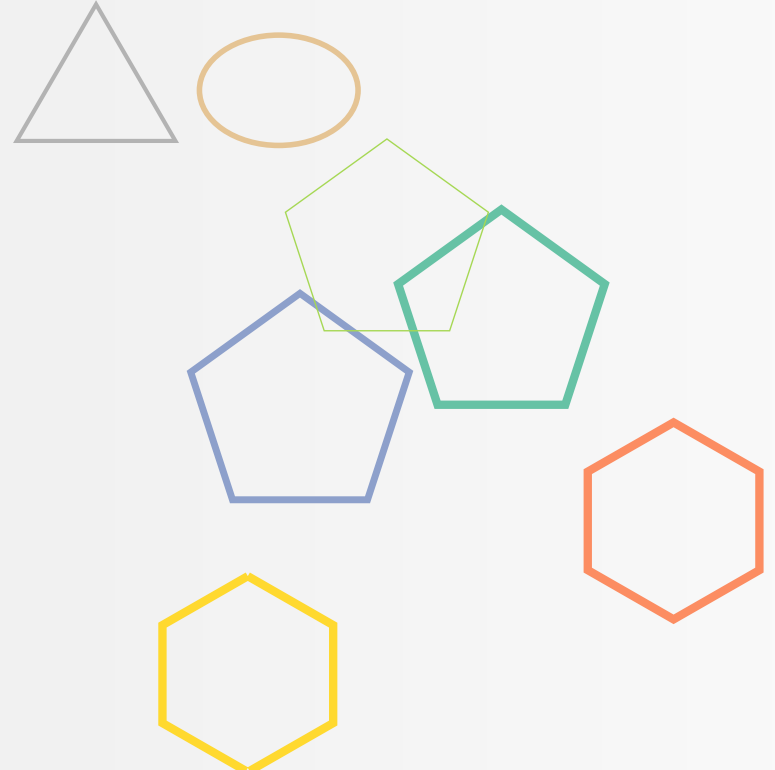[{"shape": "pentagon", "thickness": 3, "radius": 0.7, "center": [0.647, 0.588]}, {"shape": "hexagon", "thickness": 3, "radius": 0.64, "center": [0.869, 0.324]}, {"shape": "pentagon", "thickness": 2.5, "radius": 0.74, "center": [0.387, 0.471]}, {"shape": "pentagon", "thickness": 0.5, "radius": 0.69, "center": [0.499, 0.682]}, {"shape": "hexagon", "thickness": 3, "radius": 0.64, "center": [0.32, 0.125]}, {"shape": "oval", "thickness": 2, "radius": 0.51, "center": [0.36, 0.883]}, {"shape": "triangle", "thickness": 1.5, "radius": 0.59, "center": [0.124, 0.876]}]